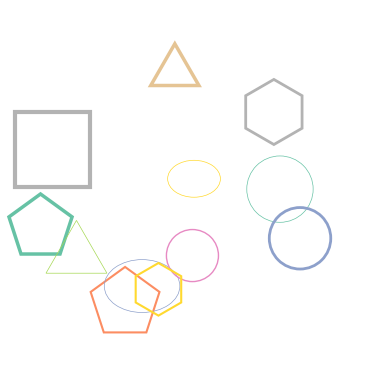[{"shape": "pentagon", "thickness": 2.5, "radius": 0.43, "center": [0.105, 0.41]}, {"shape": "circle", "thickness": 0.5, "radius": 0.43, "center": [0.727, 0.509]}, {"shape": "pentagon", "thickness": 1.5, "radius": 0.47, "center": [0.325, 0.213]}, {"shape": "oval", "thickness": 0.5, "radius": 0.49, "center": [0.369, 0.257]}, {"shape": "circle", "thickness": 2, "radius": 0.4, "center": [0.779, 0.381]}, {"shape": "circle", "thickness": 1, "radius": 0.34, "center": [0.5, 0.336]}, {"shape": "triangle", "thickness": 0.5, "radius": 0.46, "center": [0.199, 0.336]}, {"shape": "hexagon", "thickness": 1.5, "radius": 0.34, "center": [0.412, 0.249]}, {"shape": "oval", "thickness": 0.5, "radius": 0.34, "center": [0.504, 0.536]}, {"shape": "triangle", "thickness": 2.5, "radius": 0.36, "center": [0.454, 0.814]}, {"shape": "hexagon", "thickness": 2, "radius": 0.42, "center": [0.711, 0.709]}, {"shape": "square", "thickness": 3, "radius": 0.49, "center": [0.136, 0.611]}]